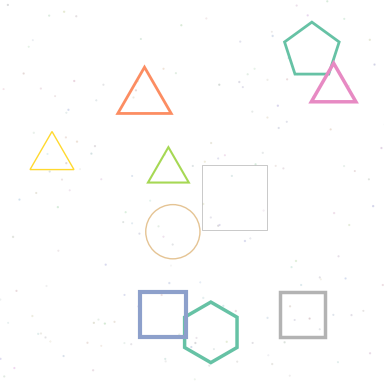[{"shape": "hexagon", "thickness": 2.5, "radius": 0.39, "center": [0.548, 0.137]}, {"shape": "pentagon", "thickness": 2, "radius": 0.37, "center": [0.81, 0.868]}, {"shape": "triangle", "thickness": 2, "radius": 0.4, "center": [0.375, 0.745]}, {"shape": "square", "thickness": 3, "radius": 0.3, "center": [0.424, 0.183]}, {"shape": "triangle", "thickness": 2.5, "radius": 0.33, "center": [0.867, 0.769]}, {"shape": "triangle", "thickness": 1.5, "radius": 0.31, "center": [0.437, 0.556]}, {"shape": "triangle", "thickness": 1, "radius": 0.33, "center": [0.135, 0.592]}, {"shape": "circle", "thickness": 1, "radius": 0.35, "center": [0.449, 0.398]}, {"shape": "square", "thickness": 0.5, "radius": 0.42, "center": [0.609, 0.487]}, {"shape": "square", "thickness": 2.5, "radius": 0.29, "center": [0.786, 0.183]}]